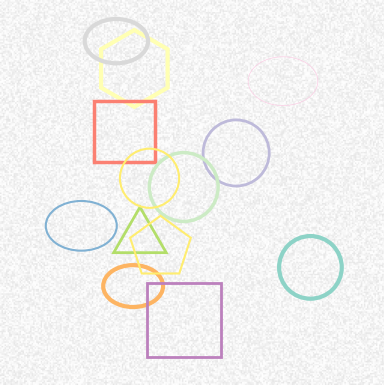[{"shape": "circle", "thickness": 3, "radius": 0.41, "center": [0.806, 0.305]}, {"shape": "hexagon", "thickness": 3, "radius": 0.5, "center": [0.349, 0.822]}, {"shape": "circle", "thickness": 2, "radius": 0.43, "center": [0.613, 0.603]}, {"shape": "square", "thickness": 2.5, "radius": 0.4, "center": [0.324, 0.658]}, {"shape": "oval", "thickness": 1.5, "radius": 0.46, "center": [0.211, 0.413]}, {"shape": "oval", "thickness": 3, "radius": 0.39, "center": [0.346, 0.257]}, {"shape": "triangle", "thickness": 2, "radius": 0.39, "center": [0.364, 0.383]}, {"shape": "oval", "thickness": 0.5, "radius": 0.45, "center": [0.735, 0.789]}, {"shape": "oval", "thickness": 3, "radius": 0.41, "center": [0.302, 0.893]}, {"shape": "square", "thickness": 2, "radius": 0.48, "center": [0.478, 0.169]}, {"shape": "circle", "thickness": 2.5, "radius": 0.45, "center": [0.477, 0.514]}, {"shape": "circle", "thickness": 1.5, "radius": 0.38, "center": [0.388, 0.537]}, {"shape": "pentagon", "thickness": 1.5, "radius": 0.41, "center": [0.417, 0.357]}]